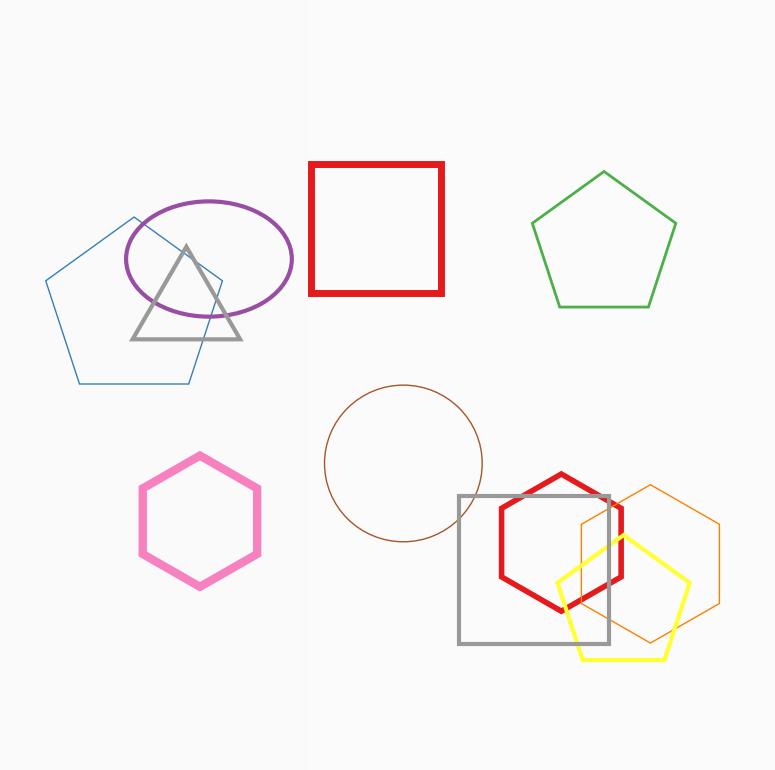[{"shape": "hexagon", "thickness": 2, "radius": 0.45, "center": [0.724, 0.295]}, {"shape": "square", "thickness": 2.5, "radius": 0.42, "center": [0.485, 0.703]}, {"shape": "pentagon", "thickness": 0.5, "radius": 0.6, "center": [0.173, 0.598]}, {"shape": "pentagon", "thickness": 1, "radius": 0.49, "center": [0.779, 0.68]}, {"shape": "oval", "thickness": 1.5, "radius": 0.53, "center": [0.27, 0.664]}, {"shape": "hexagon", "thickness": 0.5, "radius": 0.51, "center": [0.839, 0.268]}, {"shape": "pentagon", "thickness": 1.5, "radius": 0.45, "center": [0.805, 0.215]}, {"shape": "circle", "thickness": 0.5, "radius": 0.51, "center": [0.52, 0.398]}, {"shape": "hexagon", "thickness": 3, "radius": 0.43, "center": [0.258, 0.323]}, {"shape": "triangle", "thickness": 1.5, "radius": 0.4, "center": [0.24, 0.599]}, {"shape": "square", "thickness": 1.5, "radius": 0.48, "center": [0.689, 0.26]}]